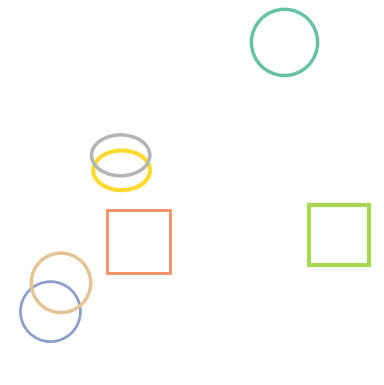[{"shape": "circle", "thickness": 2.5, "radius": 0.43, "center": [0.739, 0.89]}, {"shape": "square", "thickness": 2, "radius": 0.41, "center": [0.359, 0.373]}, {"shape": "circle", "thickness": 2, "radius": 0.39, "center": [0.131, 0.191]}, {"shape": "square", "thickness": 3, "radius": 0.39, "center": [0.88, 0.389]}, {"shape": "oval", "thickness": 3, "radius": 0.37, "center": [0.316, 0.558]}, {"shape": "circle", "thickness": 2.5, "radius": 0.39, "center": [0.158, 0.265]}, {"shape": "oval", "thickness": 2.5, "radius": 0.38, "center": [0.313, 0.597]}]